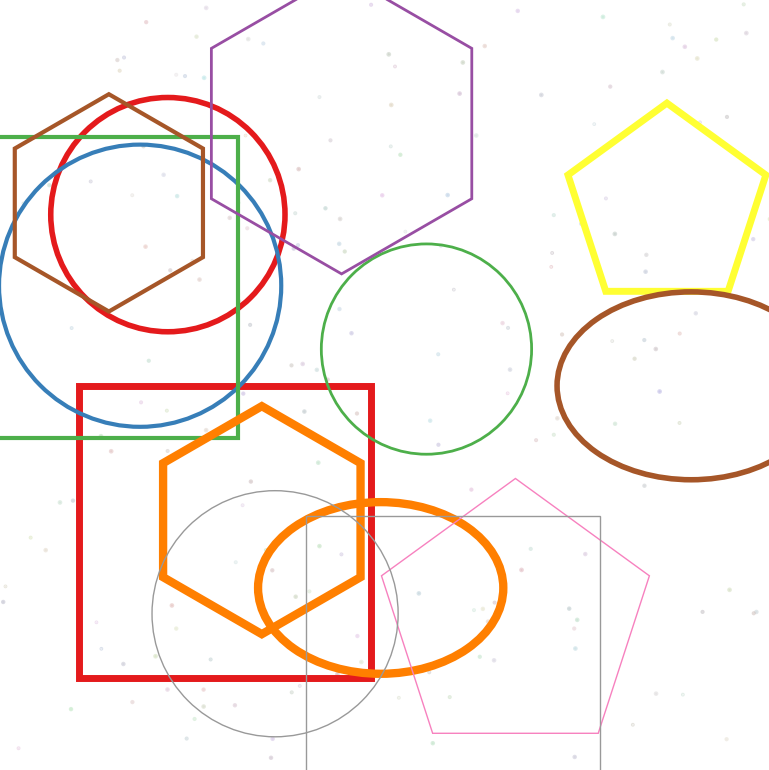[{"shape": "circle", "thickness": 2, "radius": 0.76, "center": [0.218, 0.721]}, {"shape": "square", "thickness": 2.5, "radius": 0.95, "center": [0.293, 0.309]}, {"shape": "circle", "thickness": 1.5, "radius": 0.92, "center": [0.182, 0.629]}, {"shape": "circle", "thickness": 1, "radius": 0.68, "center": [0.554, 0.547]}, {"shape": "square", "thickness": 1.5, "radius": 0.98, "center": [0.114, 0.626]}, {"shape": "hexagon", "thickness": 1, "radius": 0.98, "center": [0.444, 0.84]}, {"shape": "hexagon", "thickness": 3, "radius": 0.74, "center": [0.34, 0.324]}, {"shape": "oval", "thickness": 3, "radius": 0.8, "center": [0.494, 0.236]}, {"shape": "pentagon", "thickness": 2.5, "radius": 0.68, "center": [0.866, 0.731]}, {"shape": "hexagon", "thickness": 1.5, "radius": 0.71, "center": [0.141, 0.737]}, {"shape": "oval", "thickness": 2, "radius": 0.87, "center": [0.898, 0.499]}, {"shape": "pentagon", "thickness": 0.5, "radius": 0.91, "center": [0.669, 0.196]}, {"shape": "circle", "thickness": 0.5, "radius": 0.8, "center": [0.357, 0.203]}, {"shape": "square", "thickness": 0.5, "radius": 0.95, "center": [0.588, 0.139]}]